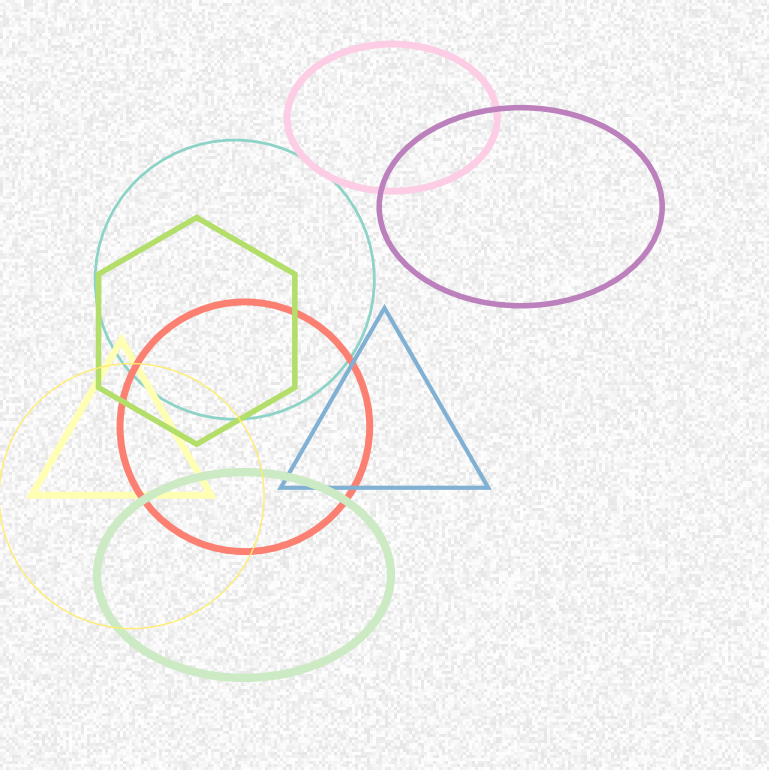[{"shape": "circle", "thickness": 1, "radius": 0.91, "center": [0.305, 0.637]}, {"shape": "triangle", "thickness": 2.5, "radius": 0.67, "center": [0.158, 0.424]}, {"shape": "circle", "thickness": 2.5, "radius": 0.81, "center": [0.318, 0.446]}, {"shape": "triangle", "thickness": 1.5, "radius": 0.78, "center": [0.499, 0.444]}, {"shape": "hexagon", "thickness": 2, "radius": 0.74, "center": [0.255, 0.57]}, {"shape": "oval", "thickness": 2.5, "radius": 0.68, "center": [0.509, 0.847]}, {"shape": "oval", "thickness": 2, "radius": 0.92, "center": [0.676, 0.732]}, {"shape": "oval", "thickness": 3, "radius": 0.95, "center": [0.317, 0.253]}, {"shape": "circle", "thickness": 0.5, "radius": 0.86, "center": [0.171, 0.356]}]